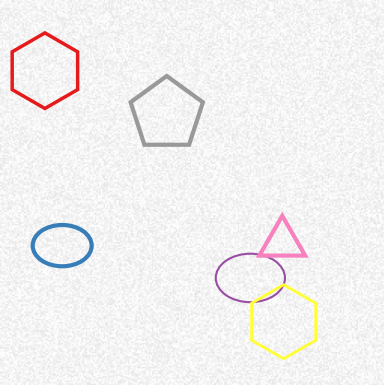[{"shape": "hexagon", "thickness": 2.5, "radius": 0.49, "center": [0.117, 0.816]}, {"shape": "oval", "thickness": 3, "radius": 0.38, "center": [0.161, 0.362]}, {"shape": "oval", "thickness": 1.5, "radius": 0.45, "center": [0.65, 0.278]}, {"shape": "hexagon", "thickness": 2, "radius": 0.48, "center": [0.737, 0.164]}, {"shape": "triangle", "thickness": 3, "radius": 0.34, "center": [0.733, 0.371]}, {"shape": "pentagon", "thickness": 3, "radius": 0.49, "center": [0.433, 0.704]}]